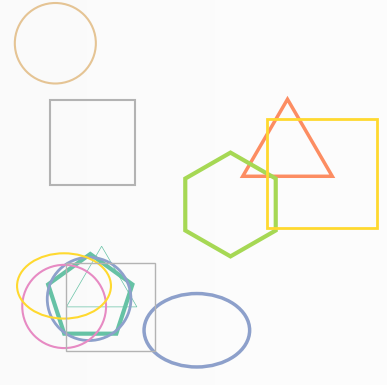[{"shape": "triangle", "thickness": 0.5, "radius": 0.53, "center": [0.262, 0.255]}, {"shape": "pentagon", "thickness": 3, "radius": 0.57, "center": [0.233, 0.226]}, {"shape": "triangle", "thickness": 2.5, "radius": 0.67, "center": [0.742, 0.609]}, {"shape": "oval", "thickness": 2.5, "radius": 0.68, "center": [0.508, 0.142]}, {"shape": "circle", "thickness": 2, "radius": 0.54, "center": [0.23, 0.224]}, {"shape": "circle", "thickness": 1.5, "radius": 0.54, "center": [0.166, 0.204]}, {"shape": "hexagon", "thickness": 3, "radius": 0.67, "center": [0.595, 0.469]}, {"shape": "square", "thickness": 2, "radius": 0.71, "center": [0.83, 0.55]}, {"shape": "oval", "thickness": 1.5, "radius": 0.61, "center": [0.165, 0.257]}, {"shape": "circle", "thickness": 1.5, "radius": 0.52, "center": [0.143, 0.888]}, {"shape": "square", "thickness": 1.5, "radius": 0.55, "center": [0.239, 0.63]}, {"shape": "square", "thickness": 1, "radius": 0.57, "center": [0.285, 0.202]}]